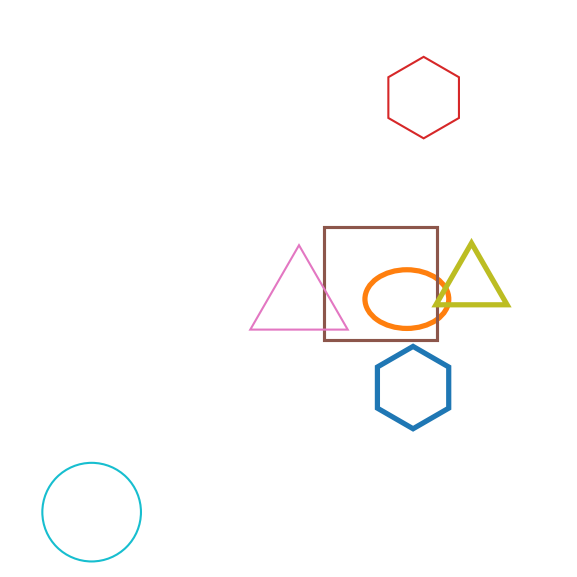[{"shape": "hexagon", "thickness": 2.5, "radius": 0.36, "center": [0.715, 0.328]}, {"shape": "oval", "thickness": 2.5, "radius": 0.36, "center": [0.705, 0.481]}, {"shape": "hexagon", "thickness": 1, "radius": 0.35, "center": [0.734, 0.83]}, {"shape": "square", "thickness": 1.5, "radius": 0.49, "center": [0.659, 0.508]}, {"shape": "triangle", "thickness": 1, "radius": 0.49, "center": [0.518, 0.477]}, {"shape": "triangle", "thickness": 2.5, "radius": 0.36, "center": [0.816, 0.507]}, {"shape": "circle", "thickness": 1, "radius": 0.43, "center": [0.159, 0.112]}]